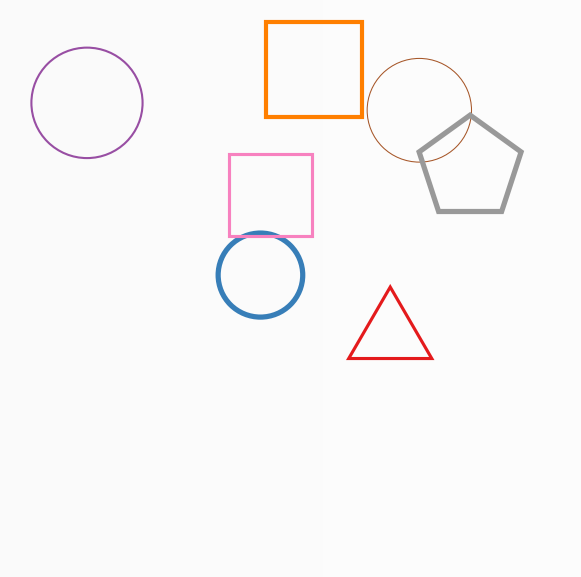[{"shape": "triangle", "thickness": 1.5, "radius": 0.41, "center": [0.671, 0.42]}, {"shape": "circle", "thickness": 2.5, "radius": 0.36, "center": [0.448, 0.523]}, {"shape": "circle", "thickness": 1, "radius": 0.48, "center": [0.15, 0.821]}, {"shape": "square", "thickness": 2, "radius": 0.41, "center": [0.54, 0.879]}, {"shape": "circle", "thickness": 0.5, "radius": 0.45, "center": [0.721, 0.808]}, {"shape": "square", "thickness": 1.5, "radius": 0.36, "center": [0.466, 0.662]}, {"shape": "pentagon", "thickness": 2.5, "radius": 0.46, "center": [0.809, 0.708]}]